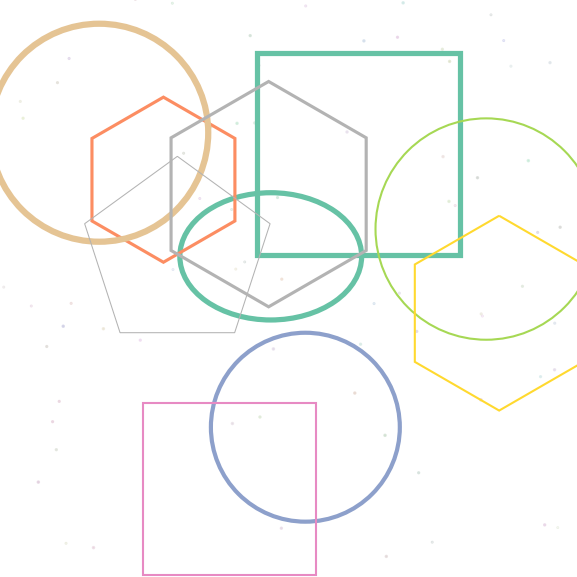[{"shape": "oval", "thickness": 2.5, "radius": 0.79, "center": [0.469, 0.555]}, {"shape": "square", "thickness": 2.5, "radius": 0.88, "center": [0.621, 0.732]}, {"shape": "hexagon", "thickness": 1.5, "radius": 0.71, "center": [0.283, 0.688]}, {"shape": "circle", "thickness": 2, "radius": 0.82, "center": [0.529, 0.259]}, {"shape": "square", "thickness": 1, "radius": 0.75, "center": [0.398, 0.153]}, {"shape": "circle", "thickness": 1, "radius": 0.96, "center": [0.842, 0.603]}, {"shape": "hexagon", "thickness": 1, "radius": 0.84, "center": [0.864, 0.457]}, {"shape": "circle", "thickness": 3, "radius": 0.94, "center": [0.172, 0.769]}, {"shape": "pentagon", "thickness": 0.5, "radius": 0.84, "center": [0.307, 0.56]}, {"shape": "hexagon", "thickness": 1.5, "radius": 0.98, "center": [0.465, 0.663]}]